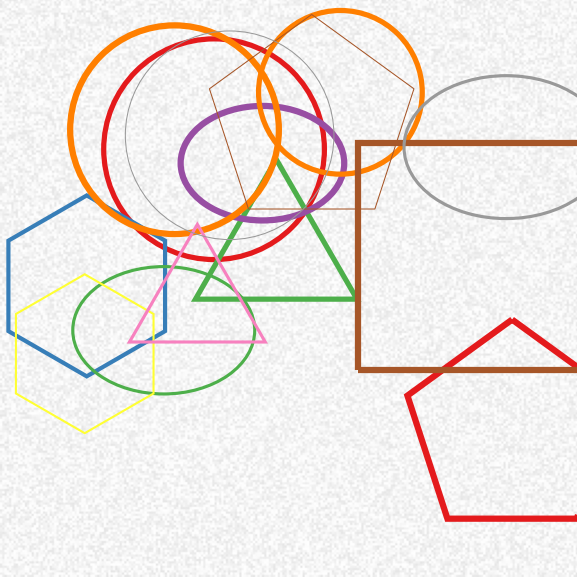[{"shape": "circle", "thickness": 2.5, "radius": 0.96, "center": [0.371, 0.741]}, {"shape": "pentagon", "thickness": 3, "radius": 0.95, "center": [0.887, 0.255]}, {"shape": "hexagon", "thickness": 2, "radius": 0.78, "center": [0.15, 0.504]}, {"shape": "oval", "thickness": 1.5, "radius": 0.79, "center": [0.284, 0.427]}, {"shape": "triangle", "thickness": 2.5, "radius": 0.81, "center": [0.478, 0.562]}, {"shape": "oval", "thickness": 3, "radius": 0.71, "center": [0.454, 0.717]}, {"shape": "circle", "thickness": 2.5, "radius": 0.71, "center": [0.589, 0.839]}, {"shape": "circle", "thickness": 3, "radius": 0.9, "center": [0.302, 0.775]}, {"shape": "hexagon", "thickness": 1, "radius": 0.69, "center": [0.147, 0.387]}, {"shape": "square", "thickness": 3, "radius": 0.98, "center": [0.817, 0.555]}, {"shape": "pentagon", "thickness": 0.5, "radius": 0.93, "center": [0.54, 0.788]}, {"shape": "triangle", "thickness": 1.5, "radius": 0.68, "center": [0.342, 0.475]}, {"shape": "circle", "thickness": 0.5, "radius": 0.9, "center": [0.398, 0.765]}, {"shape": "oval", "thickness": 1.5, "radius": 0.88, "center": [0.876, 0.744]}]